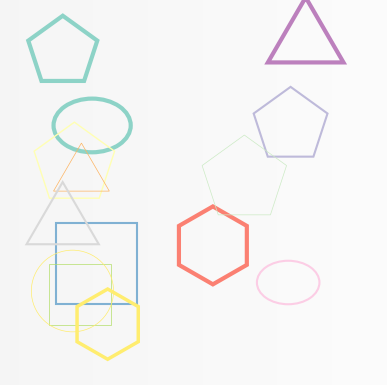[{"shape": "pentagon", "thickness": 3, "radius": 0.47, "center": [0.162, 0.865]}, {"shape": "oval", "thickness": 3, "radius": 0.5, "center": [0.238, 0.674]}, {"shape": "pentagon", "thickness": 1, "radius": 0.55, "center": [0.192, 0.573]}, {"shape": "pentagon", "thickness": 1.5, "radius": 0.5, "center": [0.75, 0.674]}, {"shape": "hexagon", "thickness": 3, "radius": 0.51, "center": [0.549, 0.363]}, {"shape": "square", "thickness": 1.5, "radius": 0.53, "center": [0.249, 0.316]}, {"shape": "triangle", "thickness": 0.5, "radius": 0.42, "center": [0.21, 0.545]}, {"shape": "square", "thickness": 0.5, "radius": 0.4, "center": [0.206, 0.235]}, {"shape": "oval", "thickness": 1.5, "radius": 0.4, "center": [0.744, 0.266]}, {"shape": "triangle", "thickness": 1.5, "radius": 0.54, "center": [0.162, 0.419]}, {"shape": "triangle", "thickness": 3, "radius": 0.56, "center": [0.789, 0.894]}, {"shape": "pentagon", "thickness": 0.5, "radius": 0.57, "center": [0.631, 0.535]}, {"shape": "hexagon", "thickness": 2.5, "radius": 0.46, "center": [0.278, 0.158]}, {"shape": "circle", "thickness": 0.5, "radius": 0.53, "center": [0.187, 0.244]}]